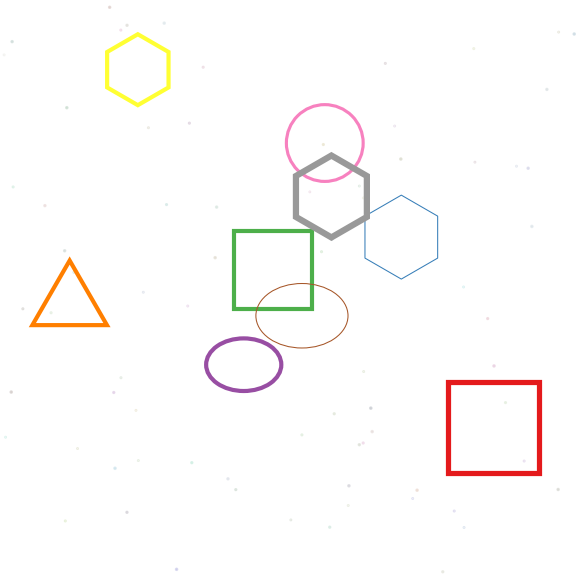[{"shape": "square", "thickness": 2.5, "radius": 0.4, "center": [0.855, 0.259]}, {"shape": "hexagon", "thickness": 0.5, "radius": 0.36, "center": [0.695, 0.589]}, {"shape": "square", "thickness": 2, "radius": 0.34, "center": [0.472, 0.531]}, {"shape": "oval", "thickness": 2, "radius": 0.33, "center": [0.422, 0.368]}, {"shape": "triangle", "thickness": 2, "radius": 0.37, "center": [0.121, 0.473]}, {"shape": "hexagon", "thickness": 2, "radius": 0.31, "center": [0.239, 0.878]}, {"shape": "oval", "thickness": 0.5, "radius": 0.4, "center": [0.523, 0.452]}, {"shape": "circle", "thickness": 1.5, "radius": 0.33, "center": [0.562, 0.751]}, {"shape": "hexagon", "thickness": 3, "radius": 0.35, "center": [0.574, 0.659]}]